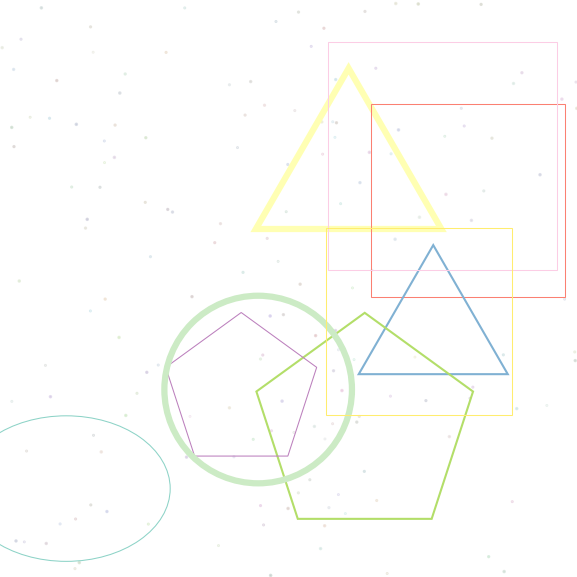[{"shape": "oval", "thickness": 0.5, "radius": 0.9, "center": [0.115, 0.153]}, {"shape": "triangle", "thickness": 3, "radius": 0.93, "center": [0.604, 0.695]}, {"shape": "square", "thickness": 0.5, "radius": 0.84, "center": [0.81, 0.652]}, {"shape": "triangle", "thickness": 1, "radius": 0.74, "center": [0.75, 0.426]}, {"shape": "pentagon", "thickness": 1, "radius": 0.99, "center": [0.632, 0.26]}, {"shape": "square", "thickness": 0.5, "radius": 0.99, "center": [0.766, 0.728]}, {"shape": "pentagon", "thickness": 0.5, "radius": 0.69, "center": [0.418, 0.321]}, {"shape": "circle", "thickness": 3, "radius": 0.81, "center": [0.447, 0.325]}, {"shape": "square", "thickness": 0.5, "radius": 0.81, "center": [0.726, 0.442]}]